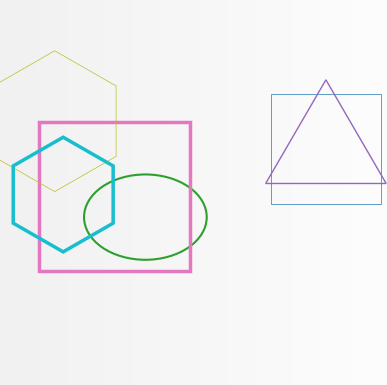[{"shape": "square", "thickness": 0.5, "radius": 0.71, "center": [0.841, 0.612]}, {"shape": "oval", "thickness": 1.5, "radius": 0.79, "center": [0.375, 0.436]}, {"shape": "triangle", "thickness": 1, "radius": 0.9, "center": [0.841, 0.613]}, {"shape": "square", "thickness": 2.5, "radius": 0.97, "center": [0.295, 0.49]}, {"shape": "hexagon", "thickness": 0.5, "radius": 0.91, "center": [0.141, 0.685]}, {"shape": "hexagon", "thickness": 2.5, "radius": 0.74, "center": [0.163, 0.495]}]